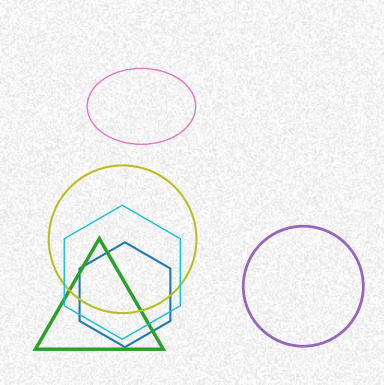[{"shape": "hexagon", "thickness": 1.5, "radius": 0.68, "center": [0.325, 0.235]}, {"shape": "triangle", "thickness": 2.5, "radius": 0.96, "center": [0.258, 0.189]}, {"shape": "circle", "thickness": 2, "radius": 0.78, "center": [0.788, 0.257]}, {"shape": "oval", "thickness": 1, "radius": 0.7, "center": [0.367, 0.724]}, {"shape": "circle", "thickness": 1.5, "radius": 0.96, "center": [0.318, 0.379]}, {"shape": "hexagon", "thickness": 1, "radius": 0.87, "center": [0.318, 0.293]}]